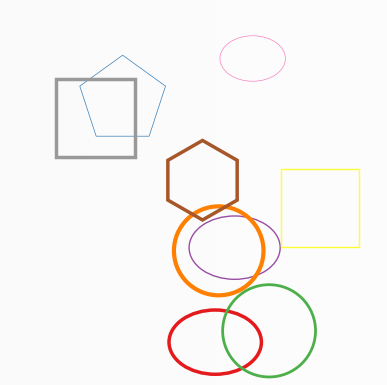[{"shape": "oval", "thickness": 2.5, "radius": 0.6, "center": [0.555, 0.111]}, {"shape": "pentagon", "thickness": 0.5, "radius": 0.58, "center": [0.317, 0.74]}, {"shape": "circle", "thickness": 2, "radius": 0.6, "center": [0.694, 0.141]}, {"shape": "oval", "thickness": 1, "radius": 0.59, "center": [0.606, 0.357]}, {"shape": "circle", "thickness": 3, "radius": 0.58, "center": [0.564, 0.348]}, {"shape": "square", "thickness": 1, "radius": 0.5, "center": [0.826, 0.459]}, {"shape": "hexagon", "thickness": 2.5, "radius": 0.52, "center": [0.523, 0.532]}, {"shape": "oval", "thickness": 0.5, "radius": 0.42, "center": [0.652, 0.848]}, {"shape": "square", "thickness": 2.5, "radius": 0.51, "center": [0.246, 0.694]}]